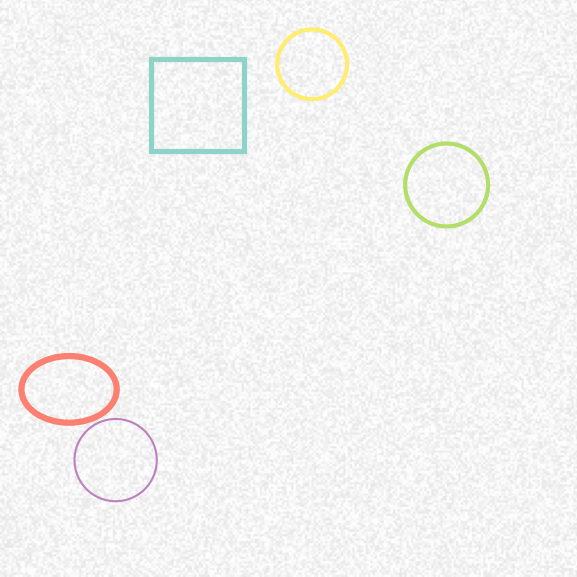[{"shape": "square", "thickness": 2.5, "radius": 0.4, "center": [0.342, 0.818]}, {"shape": "oval", "thickness": 3, "radius": 0.41, "center": [0.12, 0.325]}, {"shape": "circle", "thickness": 2, "radius": 0.36, "center": [0.773, 0.679]}, {"shape": "circle", "thickness": 1, "radius": 0.36, "center": [0.2, 0.202]}, {"shape": "circle", "thickness": 2, "radius": 0.3, "center": [0.54, 0.888]}]